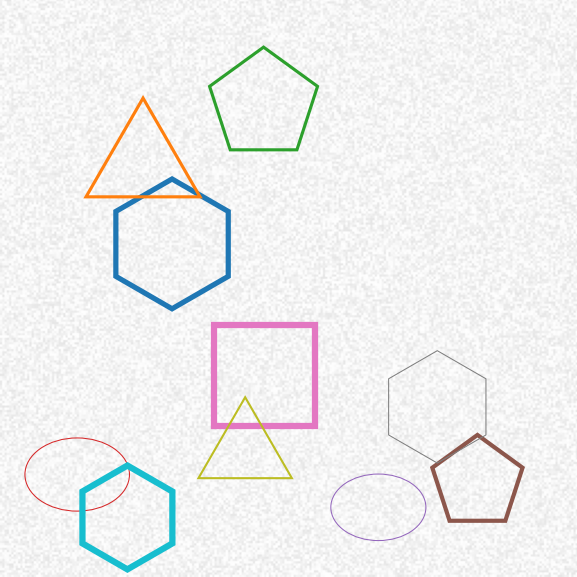[{"shape": "hexagon", "thickness": 2.5, "radius": 0.56, "center": [0.298, 0.577]}, {"shape": "triangle", "thickness": 1.5, "radius": 0.57, "center": [0.248, 0.715]}, {"shape": "pentagon", "thickness": 1.5, "radius": 0.49, "center": [0.456, 0.819]}, {"shape": "oval", "thickness": 0.5, "radius": 0.45, "center": [0.134, 0.177]}, {"shape": "oval", "thickness": 0.5, "radius": 0.41, "center": [0.655, 0.121]}, {"shape": "pentagon", "thickness": 2, "radius": 0.41, "center": [0.827, 0.164]}, {"shape": "square", "thickness": 3, "radius": 0.44, "center": [0.458, 0.349]}, {"shape": "hexagon", "thickness": 0.5, "radius": 0.49, "center": [0.757, 0.295]}, {"shape": "triangle", "thickness": 1, "radius": 0.47, "center": [0.425, 0.218]}, {"shape": "hexagon", "thickness": 3, "radius": 0.45, "center": [0.221, 0.103]}]